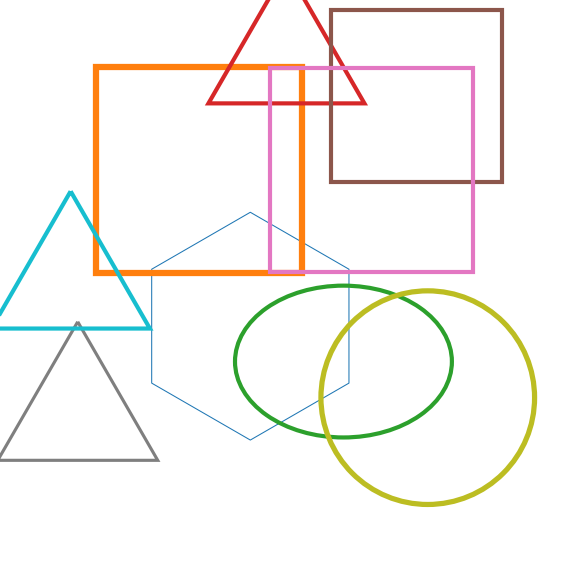[{"shape": "hexagon", "thickness": 0.5, "radius": 0.99, "center": [0.433, 0.434]}, {"shape": "square", "thickness": 3, "radius": 0.89, "center": [0.344, 0.704]}, {"shape": "oval", "thickness": 2, "radius": 0.94, "center": [0.595, 0.373]}, {"shape": "triangle", "thickness": 2, "radius": 0.78, "center": [0.496, 0.898]}, {"shape": "square", "thickness": 2, "radius": 0.74, "center": [0.721, 0.833]}, {"shape": "square", "thickness": 2, "radius": 0.88, "center": [0.644, 0.705]}, {"shape": "triangle", "thickness": 1.5, "radius": 0.8, "center": [0.135, 0.282]}, {"shape": "circle", "thickness": 2.5, "radius": 0.92, "center": [0.741, 0.311]}, {"shape": "triangle", "thickness": 2, "radius": 0.79, "center": [0.122, 0.509]}]